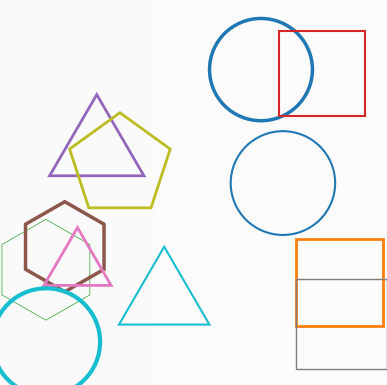[{"shape": "circle", "thickness": 2.5, "radius": 0.66, "center": [0.674, 0.819]}, {"shape": "circle", "thickness": 1.5, "radius": 0.67, "center": [0.73, 0.525]}, {"shape": "square", "thickness": 2, "radius": 0.56, "center": [0.876, 0.266]}, {"shape": "hexagon", "thickness": 0.5, "radius": 0.65, "center": [0.118, 0.299]}, {"shape": "square", "thickness": 1.5, "radius": 0.55, "center": [0.831, 0.809]}, {"shape": "triangle", "thickness": 2, "radius": 0.7, "center": [0.25, 0.614]}, {"shape": "hexagon", "thickness": 2.5, "radius": 0.58, "center": [0.167, 0.359]}, {"shape": "triangle", "thickness": 2, "radius": 0.5, "center": [0.2, 0.309]}, {"shape": "square", "thickness": 1, "radius": 0.59, "center": [0.881, 0.159]}, {"shape": "pentagon", "thickness": 2, "radius": 0.68, "center": [0.309, 0.571]}, {"shape": "triangle", "thickness": 1.5, "radius": 0.67, "center": [0.424, 0.224]}, {"shape": "circle", "thickness": 3, "radius": 0.7, "center": [0.119, 0.112]}]